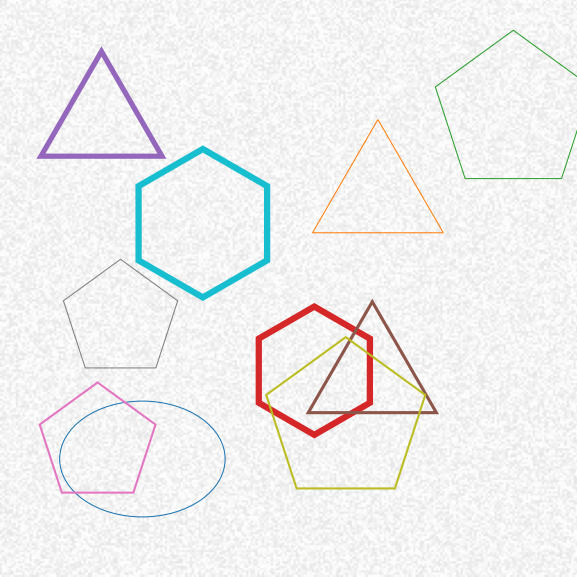[{"shape": "oval", "thickness": 0.5, "radius": 0.72, "center": [0.247, 0.204]}, {"shape": "triangle", "thickness": 0.5, "radius": 0.65, "center": [0.654, 0.661]}, {"shape": "pentagon", "thickness": 0.5, "radius": 0.71, "center": [0.889, 0.805]}, {"shape": "hexagon", "thickness": 3, "radius": 0.56, "center": [0.544, 0.357]}, {"shape": "triangle", "thickness": 2.5, "radius": 0.6, "center": [0.176, 0.789]}, {"shape": "triangle", "thickness": 1.5, "radius": 0.64, "center": [0.645, 0.349]}, {"shape": "pentagon", "thickness": 1, "radius": 0.53, "center": [0.169, 0.231]}, {"shape": "pentagon", "thickness": 0.5, "radius": 0.52, "center": [0.209, 0.446]}, {"shape": "pentagon", "thickness": 1, "radius": 0.72, "center": [0.599, 0.27]}, {"shape": "hexagon", "thickness": 3, "radius": 0.64, "center": [0.351, 0.613]}]